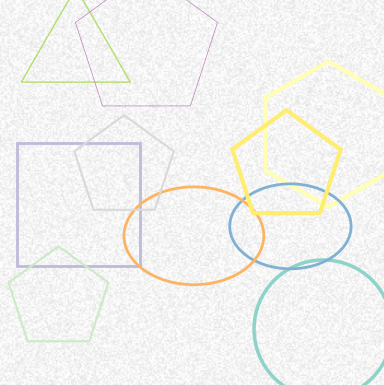[{"shape": "circle", "thickness": 2.5, "radius": 0.9, "center": [0.84, 0.145]}, {"shape": "hexagon", "thickness": 3, "radius": 0.94, "center": [0.853, 0.651]}, {"shape": "square", "thickness": 2, "radius": 0.8, "center": [0.203, 0.469]}, {"shape": "oval", "thickness": 2, "radius": 0.79, "center": [0.754, 0.412]}, {"shape": "oval", "thickness": 2, "radius": 0.91, "center": [0.504, 0.388]}, {"shape": "triangle", "thickness": 1, "radius": 0.82, "center": [0.197, 0.868]}, {"shape": "pentagon", "thickness": 1.5, "radius": 0.68, "center": [0.322, 0.565]}, {"shape": "pentagon", "thickness": 0.5, "radius": 0.97, "center": [0.38, 0.882]}, {"shape": "pentagon", "thickness": 1.5, "radius": 0.68, "center": [0.152, 0.224]}, {"shape": "pentagon", "thickness": 3, "radius": 0.74, "center": [0.744, 0.566]}]